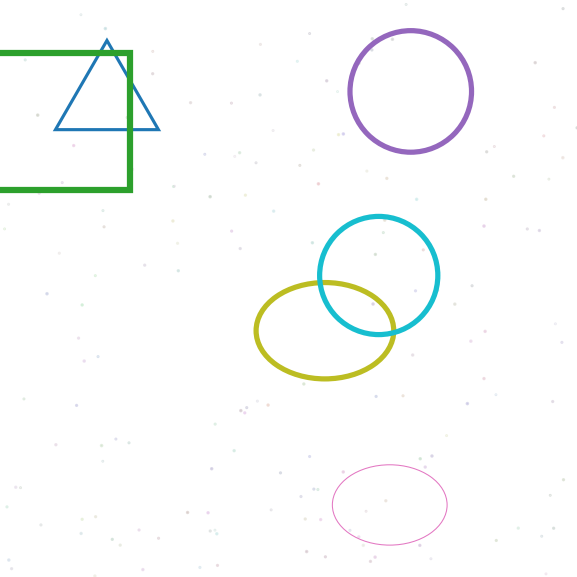[{"shape": "triangle", "thickness": 1.5, "radius": 0.51, "center": [0.185, 0.826]}, {"shape": "square", "thickness": 3, "radius": 0.59, "center": [0.107, 0.789]}, {"shape": "circle", "thickness": 2.5, "radius": 0.53, "center": [0.711, 0.841]}, {"shape": "oval", "thickness": 0.5, "radius": 0.5, "center": [0.675, 0.125]}, {"shape": "oval", "thickness": 2.5, "radius": 0.6, "center": [0.563, 0.426]}, {"shape": "circle", "thickness": 2.5, "radius": 0.51, "center": [0.656, 0.522]}]